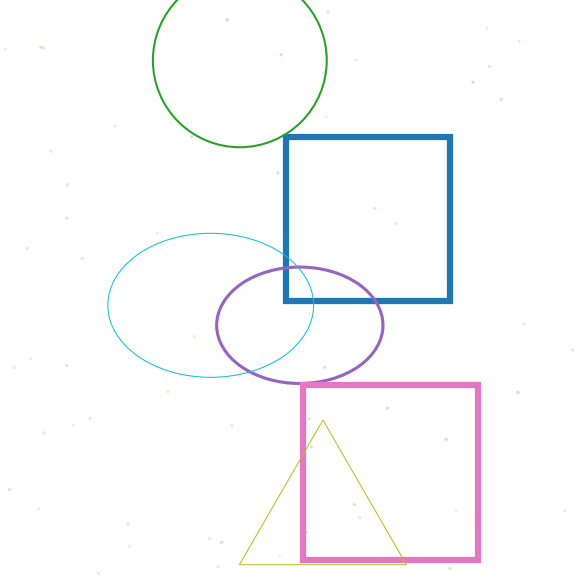[{"shape": "square", "thickness": 3, "radius": 0.71, "center": [0.637, 0.62]}, {"shape": "circle", "thickness": 1, "radius": 0.75, "center": [0.415, 0.895]}, {"shape": "oval", "thickness": 1.5, "radius": 0.72, "center": [0.519, 0.436]}, {"shape": "square", "thickness": 3, "radius": 0.76, "center": [0.676, 0.181]}, {"shape": "triangle", "thickness": 0.5, "radius": 0.83, "center": [0.559, 0.105]}, {"shape": "oval", "thickness": 0.5, "radius": 0.89, "center": [0.365, 0.47]}]